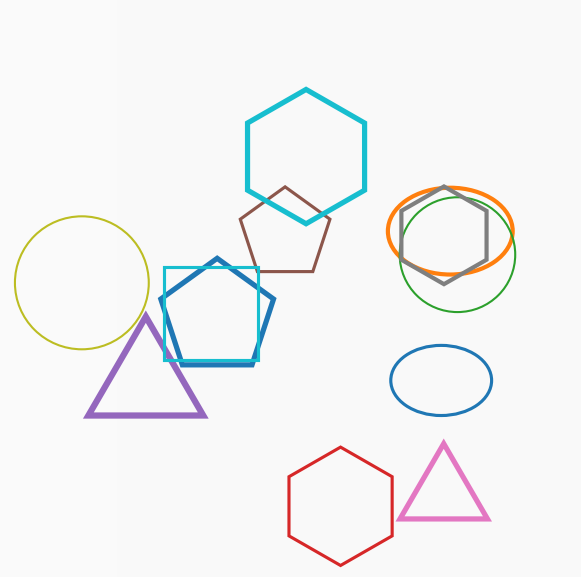[{"shape": "pentagon", "thickness": 2.5, "radius": 0.51, "center": [0.374, 0.45]}, {"shape": "oval", "thickness": 1.5, "radius": 0.43, "center": [0.759, 0.34]}, {"shape": "oval", "thickness": 2, "radius": 0.54, "center": [0.775, 0.599]}, {"shape": "circle", "thickness": 1, "radius": 0.5, "center": [0.787, 0.558]}, {"shape": "hexagon", "thickness": 1.5, "radius": 0.51, "center": [0.586, 0.122]}, {"shape": "triangle", "thickness": 3, "radius": 0.57, "center": [0.251, 0.337]}, {"shape": "pentagon", "thickness": 1.5, "radius": 0.41, "center": [0.491, 0.594]}, {"shape": "triangle", "thickness": 2.5, "radius": 0.43, "center": [0.763, 0.144]}, {"shape": "hexagon", "thickness": 2, "radius": 0.42, "center": [0.764, 0.592]}, {"shape": "circle", "thickness": 1, "radius": 0.58, "center": [0.141, 0.509]}, {"shape": "hexagon", "thickness": 2.5, "radius": 0.58, "center": [0.527, 0.728]}, {"shape": "square", "thickness": 1.5, "radius": 0.4, "center": [0.363, 0.456]}]